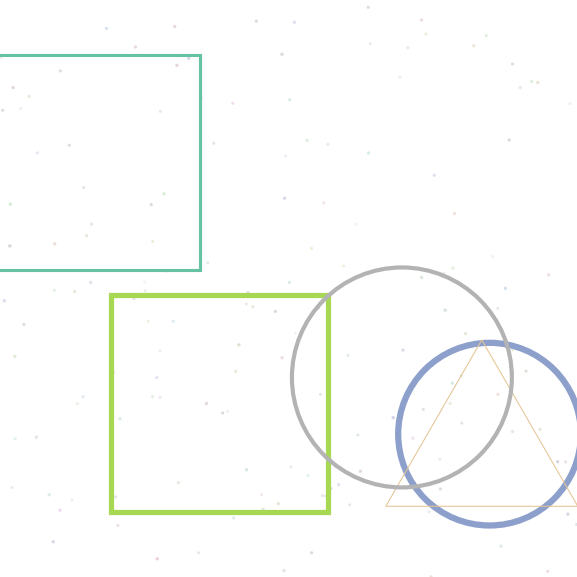[{"shape": "square", "thickness": 1.5, "radius": 0.93, "center": [0.161, 0.718]}, {"shape": "circle", "thickness": 3, "radius": 0.79, "center": [0.848, 0.247]}, {"shape": "square", "thickness": 2.5, "radius": 0.94, "center": [0.38, 0.3]}, {"shape": "triangle", "thickness": 0.5, "radius": 0.96, "center": [0.834, 0.218]}, {"shape": "circle", "thickness": 2, "radius": 0.95, "center": [0.696, 0.346]}]